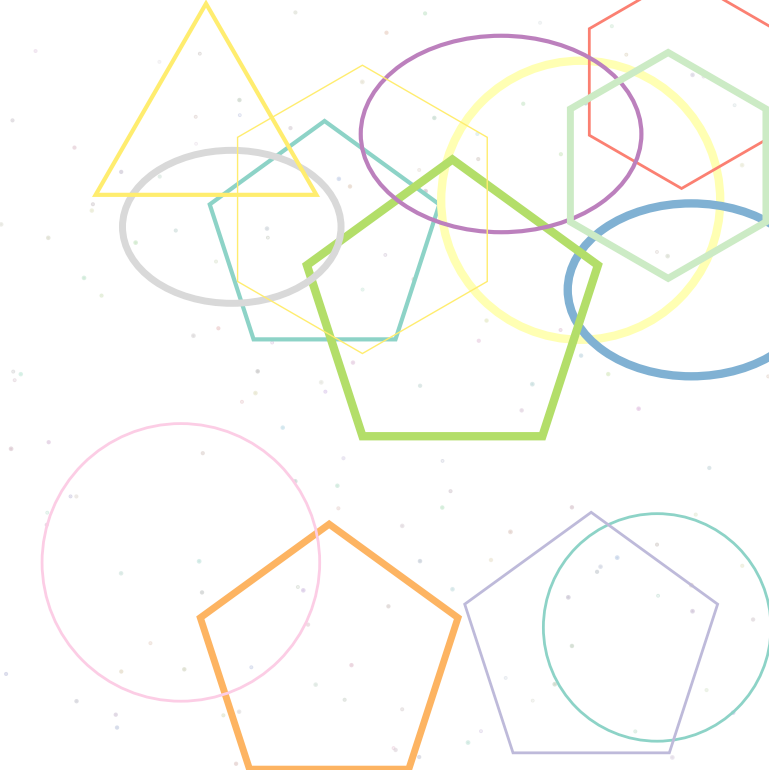[{"shape": "pentagon", "thickness": 1.5, "radius": 0.78, "center": [0.421, 0.686]}, {"shape": "circle", "thickness": 1, "radius": 0.74, "center": [0.853, 0.185]}, {"shape": "circle", "thickness": 3, "radius": 0.91, "center": [0.754, 0.74]}, {"shape": "pentagon", "thickness": 1, "radius": 0.86, "center": [0.768, 0.162]}, {"shape": "hexagon", "thickness": 1, "radius": 0.69, "center": [0.885, 0.894]}, {"shape": "oval", "thickness": 3, "radius": 0.8, "center": [0.898, 0.624]}, {"shape": "pentagon", "thickness": 2.5, "radius": 0.88, "center": [0.427, 0.143]}, {"shape": "pentagon", "thickness": 3, "radius": 0.99, "center": [0.588, 0.594]}, {"shape": "circle", "thickness": 1, "radius": 0.9, "center": [0.235, 0.27]}, {"shape": "oval", "thickness": 2.5, "radius": 0.71, "center": [0.301, 0.705]}, {"shape": "oval", "thickness": 1.5, "radius": 0.91, "center": [0.651, 0.826]}, {"shape": "hexagon", "thickness": 2.5, "radius": 0.73, "center": [0.868, 0.785]}, {"shape": "hexagon", "thickness": 0.5, "radius": 0.94, "center": [0.471, 0.728]}, {"shape": "triangle", "thickness": 1.5, "radius": 0.83, "center": [0.268, 0.83]}]